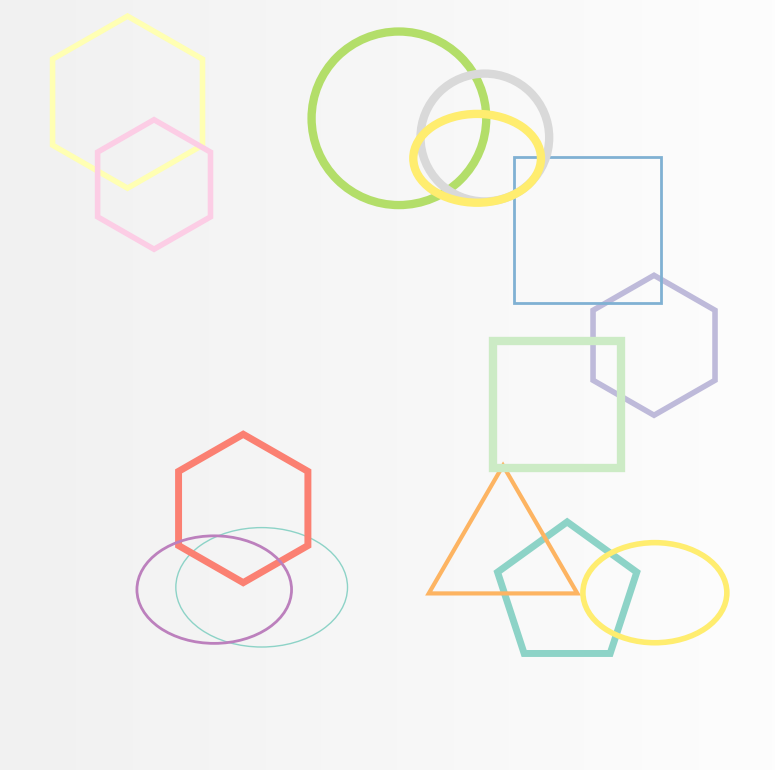[{"shape": "pentagon", "thickness": 2.5, "radius": 0.47, "center": [0.732, 0.228]}, {"shape": "oval", "thickness": 0.5, "radius": 0.55, "center": [0.338, 0.237]}, {"shape": "hexagon", "thickness": 2, "radius": 0.56, "center": [0.165, 0.867]}, {"shape": "hexagon", "thickness": 2, "radius": 0.45, "center": [0.844, 0.552]}, {"shape": "hexagon", "thickness": 2.5, "radius": 0.48, "center": [0.314, 0.34]}, {"shape": "square", "thickness": 1, "radius": 0.48, "center": [0.758, 0.701]}, {"shape": "triangle", "thickness": 1.5, "radius": 0.55, "center": [0.649, 0.285]}, {"shape": "circle", "thickness": 3, "radius": 0.56, "center": [0.515, 0.846]}, {"shape": "hexagon", "thickness": 2, "radius": 0.42, "center": [0.199, 0.76]}, {"shape": "circle", "thickness": 3, "radius": 0.42, "center": [0.626, 0.821]}, {"shape": "oval", "thickness": 1, "radius": 0.5, "center": [0.276, 0.234]}, {"shape": "square", "thickness": 3, "radius": 0.41, "center": [0.719, 0.475]}, {"shape": "oval", "thickness": 2, "radius": 0.46, "center": [0.845, 0.23]}, {"shape": "oval", "thickness": 3, "radius": 0.41, "center": [0.616, 0.794]}]